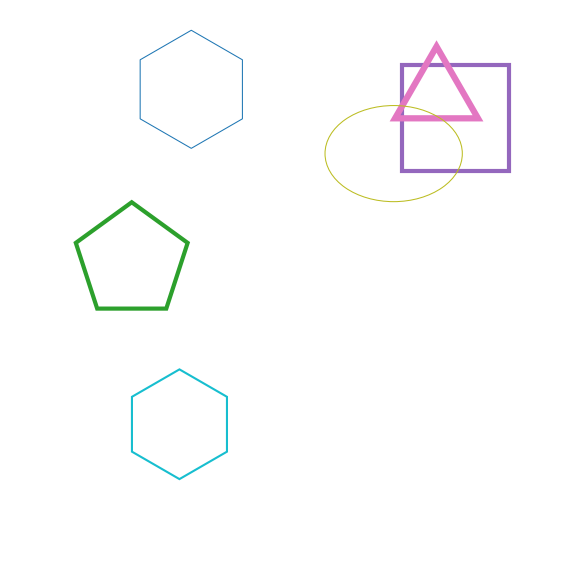[{"shape": "hexagon", "thickness": 0.5, "radius": 0.51, "center": [0.331, 0.844]}, {"shape": "pentagon", "thickness": 2, "radius": 0.51, "center": [0.228, 0.547]}, {"shape": "square", "thickness": 2, "radius": 0.46, "center": [0.789, 0.795]}, {"shape": "triangle", "thickness": 3, "radius": 0.41, "center": [0.756, 0.836]}, {"shape": "oval", "thickness": 0.5, "radius": 0.59, "center": [0.682, 0.733]}, {"shape": "hexagon", "thickness": 1, "radius": 0.47, "center": [0.311, 0.265]}]